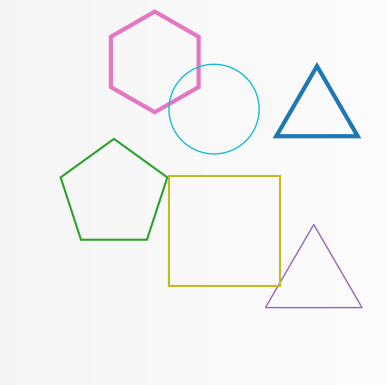[{"shape": "triangle", "thickness": 3, "radius": 0.61, "center": [0.818, 0.707]}, {"shape": "pentagon", "thickness": 1.5, "radius": 0.72, "center": [0.294, 0.494]}, {"shape": "triangle", "thickness": 1, "radius": 0.72, "center": [0.81, 0.273]}, {"shape": "hexagon", "thickness": 3, "radius": 0.65, "center": [0.399, 0.839]}, {"shape": "square", "thickness": 1.5, "radius": 0.71, "center": [0.579, 0.401]}, {"shape": "circle", "thickness": 1, "radius": 0.58, "center": [0.552, 0.717]}]